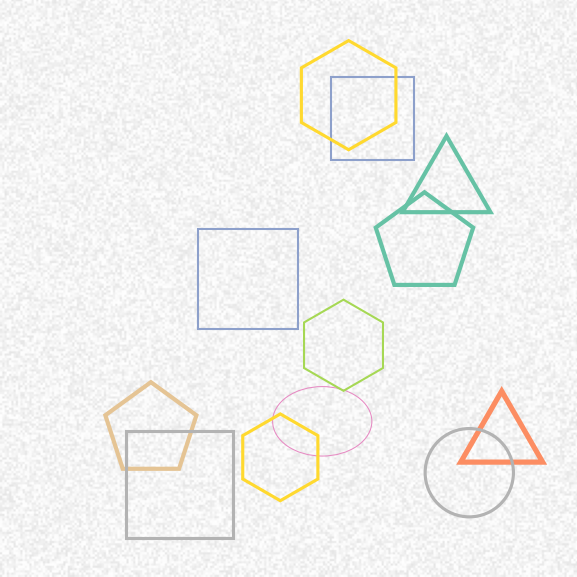[{"shape": "triangle", "thickness": 2, "radius": 0.44, "center": [0.773, 0.676]}, {"shape": "pentagon", "thickness": 2, "radius": 0.44, "center": [0.735, 0.578]}, {"shape": "triangle", "thickness": 2.5, "radius": 0.41, "center": [0.869, 0.24]}, {"shape": "square", "thickness": 1, "radius": 0.43, "center": [0.43, 0.517]}, {"shape": "square", "thickness": 1, "radius": 0.36, "center": [0.645, 0.795]}, {"shape": "oval", "thickness": 0.5, "radius": 0.43, "center": [0.558, 0.27]}, {"shape": "hexagon", "thickness": 1, "radius": 0.39, "center": [0.595, 0.401]}, {"shape": "hexagon", "thickness": 1.5, "radius": 0.47, "center": [0.604, 0.834]}, {"shape": "hexagon", "thickness": 1.5, "radius": 0.38, "center": [0.485, 0.207]}, {"shape": "pentagon", "thickness": 2, "radius": 0.41, "center": [0.261, 0.254]}, {"shape": "square", "thickness": 1.5, "radius": 0.47, "center": [0.311, 0.16]}, {"shape": "circle", "thickness": 1.5, "radius": 0.38, "center": [0.813, 0.181]}]